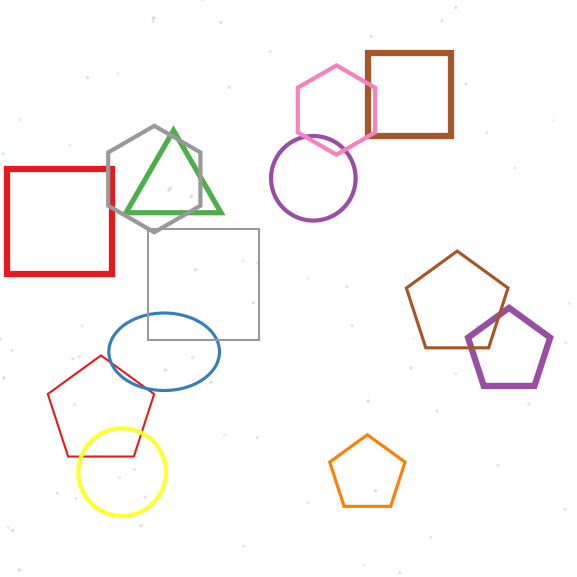[{"shape": "pentagon", "thickness": 1, "radius": 0.48, "center": [0.175, 0.287]}, {"shape": "square", "thickness": 3, "radius": 0.45, "center": [0.104, 0.616]}, {"shape": "oval", "thickness": 1.5, "radius": 0.48, "center": [0.284, 0.39]}, {"shape": "triangle", "thickness": 2.5, "radius": 0.48, "center": [0.3, 0.678]}, {"shape": "circle", "thickness": 2, "radius": 0.37, "center": [0.543, 0.69]}, {"shape": "pentagon", "thickness": 3, "radius": 0.37, "center": [0.882, 0.391]}, {"shape": "pentagon", "thickness": 1.5, "radius": 0.34, "center": [0.636, 0.178]}, {"shape": "circle", "thickness": 2, "radius": 0.38, "center": [0.211, 0.182]}, {"shape": "square", "thickness": 3, "radius": 0.36, "center": [0.709, 0.835]}, {"shape": "pentagon", "thickness": 1.5, "radius": 0.46, "center": [0.792, 0.472]}, {"shape": "hexagon", "thickness": 2, "radius": 0.39, "center": [0.583, 0.809]}, {"shape": "square", "thickness": 1, "radius": 0.48, "center": [0.352, 0.507]}, {"shape": "hexagon", "thickness": 2, "radius": 0.46, "center": [0.267, 0.689]}]